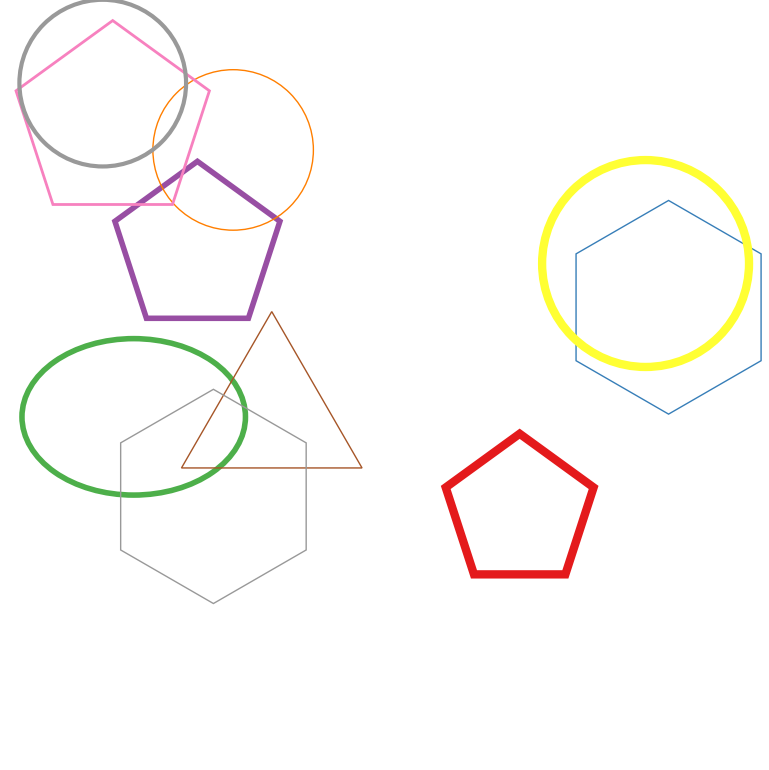[{"shape": "pentagon", "thickness": 3, "radius": 0.5, "center": [0.675, 0.336]}, {"shape": "hexagon", "thickness": 0.5, "radius": 0.69, "center": [0.868, 0.601]}, {"shape": "oval", "thickness": 2, "radius": 0.73, "center": [0.174, 0.459]}, {"shape": "pentagon", "thickness": 2, "radius": 0.56, "center": [0.256, 0.678]}, {"shape": "circle", "thickness": 0.5, "radius": 0.52, "center": [0.303, 0.805]}, {"shape": "circle", "thickness": 3, "radius": 0.67, "center": [0.838, 0.658]}, {"shape": "triangle", "thickness": 0.5, "radius": 0.68, "center": [0.353, 0.46]}, {"shape": "pentagon", "thickness": 1, "radius": 0.66, "center": [0.146, 0.841]}, {"shape": "hexagon", "thickness": 0.5, "radius": 0.7, "center": [0.277, 0.355]}, {"shape": "circle", "thickness": 1.5, "radius": 0.54, "center": [0.133, 0.892]}]